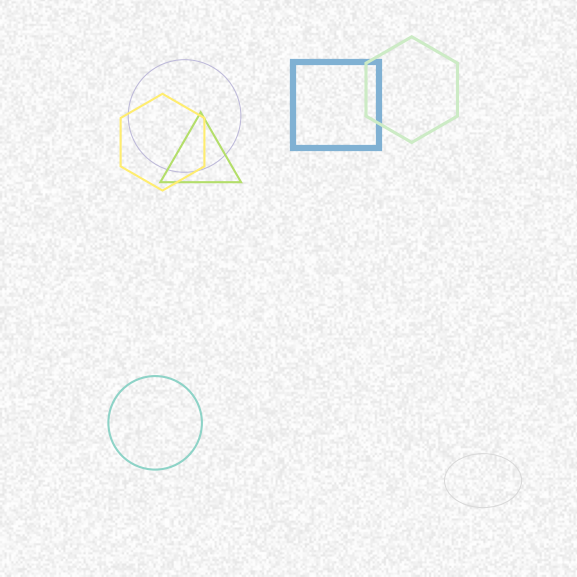[{"shape": "circle", "thickness": 1, "radius": 0.4, "center": [0.269, 0.267]}, {"shape": "circle", "thickness": 0.5, "radius": 0.49, "center": [0.32, 0.798]}, {"shape": "square", "thickness": 3, "radius": 0.37, "center": [0.582, 0.818]}, {"shape": "triangle", "thickness": 1, "radius": 0.4, "center": [0.348, 0.724]}, {"shape": "oval", "thickness": 0.5, "radius": 0.33, "center": [0.836, 0.167]}, {"shape": "hexagon", "thickness": 1.5, "radius": 0.46, "center": [0.713, 0.844]}, {"shape": "hexagon", "thickness": 1, "radius": 0.42, "center": [0.281, 0.753]}]